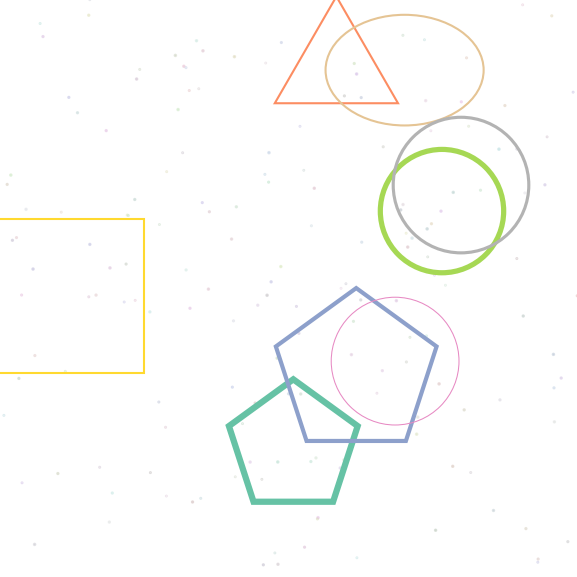[{"shape": "pentagon", "thickness": 3, "radius": 0.59, "center": [0.508, 0.225]}, {"shape": "triangle", "thickness": 1, "radius": 0.62, "center": [0.583, 0.882]}, {"shape": "pentagon", "thickness": 2, "radius": 0.73, "center": [0.617, 0.354]}, {"shape": "circle", "thickness": 0.5, "radius": 0.55, "center": [0.684, 0.374]}, {"shape": "circle", "thickness": 2.5, "radius": 0.53, "center": [0.765, 0.634]}, {"shape": "square", "thickness": 1, "radius": 0.66, "center": [0.118, 0.487]}, {"shape": "oval", "thickness": 1, "radius": 0.68, "center": [0.701, 0.878]}, {"shape": "circle", "thickness": 1.5, "radius": 0.59, "center": [0.798, 0.679]}]